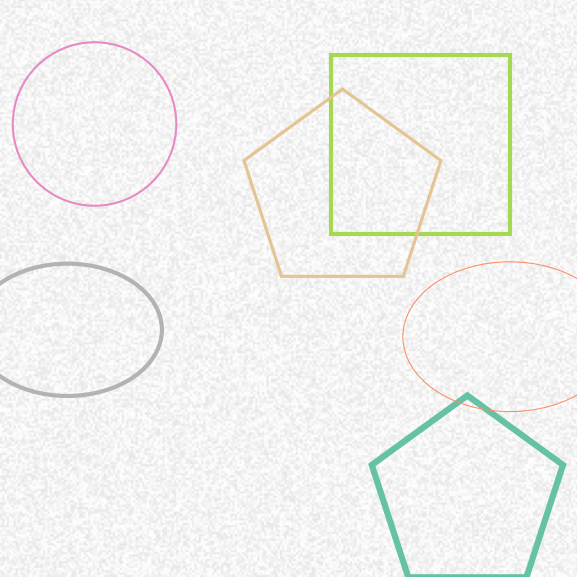[{"shape": "pentagon", "thickness": 3, "radius": 0.87, "center": [0.809, 0.14]}, {"shape": "oval", "thickness": 0.5, "radius": 0.93, "center": [0.883, 0.416]}, {"shape": "circle", "thickness": 1, "radius": 0.71, "center": [0.164, 0.784]}, {"shape": "square", "thickness": 2, "radius": 0.78, "center": [0.728, 0.749]}, {"shape": "pentagon", "thickness": 1.5, "radius": 0.9, "center": [0.593, 0.666]}, {"shape": "oval", "thickness": 2, "radius": 0.82, "center": [0.117, 0.428]}]